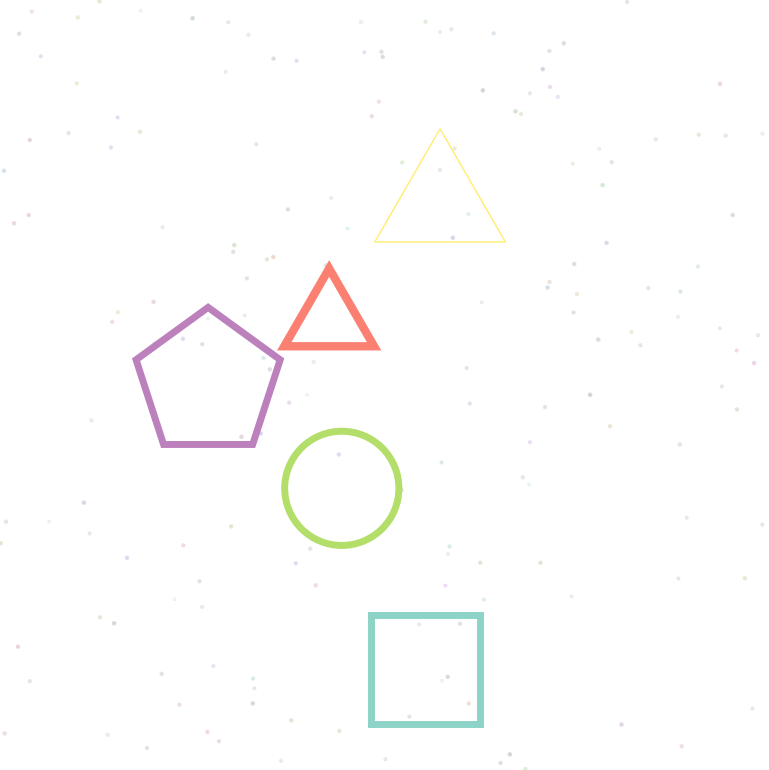[{"shape": "square", "thickness": 2.5, "radius": 0.35, "center": [0.553, 0.131]}, {"shape": "triangle", "thickness": 3, "radius": 0.34, "center": [0.427, 0.584]}, {"shape": "circle", "thickness": 2.5, "radius": 0.37, "center": [0.444, 0.366]}, {"shape": "pentagon", "thickness": 2.5, "radius": 0.49, "center": [0.27, 0.502]}, {"shape": "triangle", "thickness": 0.5, "radius": 0.49, "center": [0.572, 0.735]}]